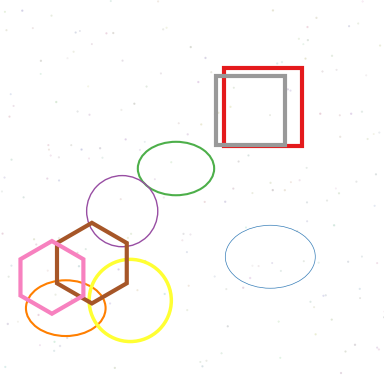[{"shape": "square", "thickness": 3, "radius": 0.51, "center": [0.684, 0.721]}, {"shape": "oval", "thickness": 0.5, "radius": 0.58, "center": [0.702, 0.333]}, {"shape": "oval", "thickness": 1.5, "radius": 0.5, "center": [0.457, 0.562]}, {"shape": "circle", "thickness": 1, "radius": 0.46, "center": [0.317, 0.452]}, {"shape": "oval", "thickness": 1.5, "radius": 0.52, "center": [0.171, 0.2]}, {"shape": "circle", "thickness": 2.5, "radius": 0.53, "center": [0.338, 0.22]}, {"shape": "hexagon", "thickness": 3, "radius": 0.52, "center": [0.239, 0.317]}, {"shape": "hexagon", "thickness": 3, "radius": 0.47, "center": [0.135, 0.28]}, {"shape": "square", "thickness": 3, "radius": 0.45, "center": [0.651, 0.712]}]